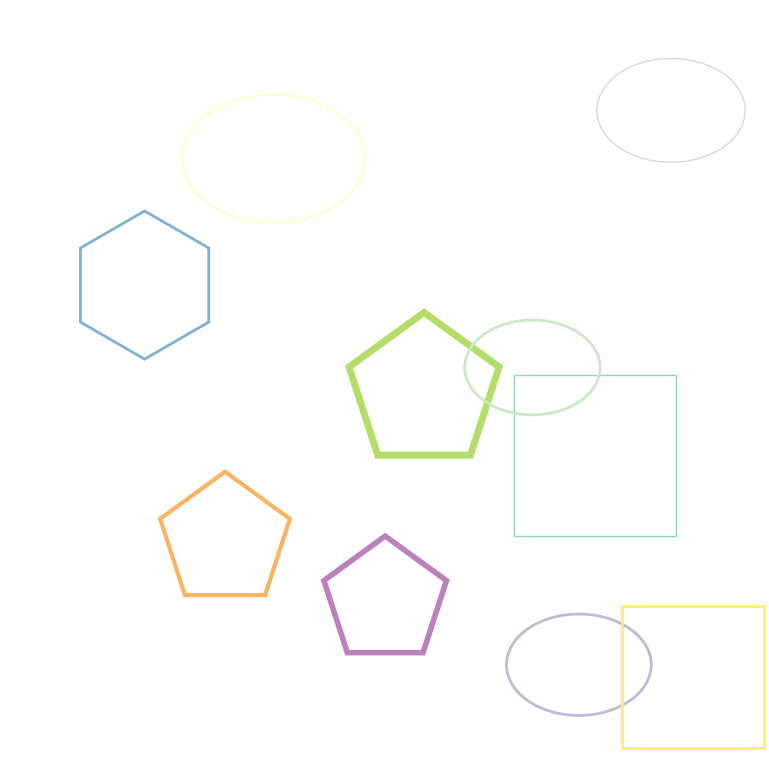[{"shape": "square", "thickness": 0.5, "radius": 0.52, "center": [0.773, 0.409]}, {"shape": "oval", "thickness": 0.5, "radius": 0.59, "center": [0.355, 0.794]}, {"shape": "oval", "thickness": 1, "radius": 0.47, "center": [0.752, 0.137]}, {"shape": "hexagon", "thickness": 1, "radius": 0.48, "center": [0.188, 0.63]}, {"shape": "pentagon", "thickness": 1.5, "radius": 0.44, "center": [0.292, 0.299]}, {"shape": "pentagon", "thickness": 2.5, "radius": 0.51, "center": [0.551, 0.492]}, {"shape": "oval", "thickness": 0.5, "radius": 0.48, "center": [0.871, 0.857]}, {"shape": "pentagon", "thickness": 2, "radius": 0.42, "center": [0.5, 0.22]}, {"shape": "oval", "thickness": 1, "radius": 0.44, "center": [0.691, 0.523]}, {"shape": "square", "thickness": 1, "radius": 0.46, "center": [0.9, 0.121]}]